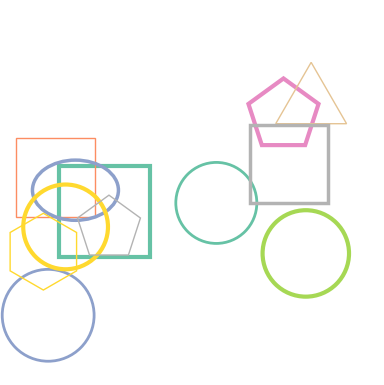[{"shape": "square", "thickness": 3, "radius": 0.59, "center": [0.272, 0.45]}, {"shape": "circle", "thickness": 2, "radius": 0.53, "center": [0.562, 0.473]}, {"shape": "square", "thickness": 1, "radius": 0.52, "center": [0.144, 0.539]}, {"shape": "circle", "thickness": 2, "radius": 0.6, "center": [0.125, 0.181]}, {"shape": "oval", "thickness": 2.5, "radius": 0.56, "center": [0.196, 0.506]}, {"shape": "pentagon", "thickness": 3, "radius": 0.48, "center": [0.736, 0.701]}, {"shape": "circle", "thickness": 3, "radius": 0.56, "center": [0.794, 0.342]}, {"shape": "hexagon", "thickness": 1, "radius": 0.5, "center": [0.113, 0.346]}, {"shape": "circle", "thickness": 3, "radius": 0.55, "center": [0.17, 0.411]}, {"shape": "triangle", "thickness": 1, "radius": 0.53, "center": [0.808, 0.732]}, {"shape": "pentagon", "thickness": 1, "radius": 0.43, "center": [0.283, 0.407]}, {"shape": "square", "thickness": 2.5, "radius": 0.51, "center": [0.75, 0.574]}]